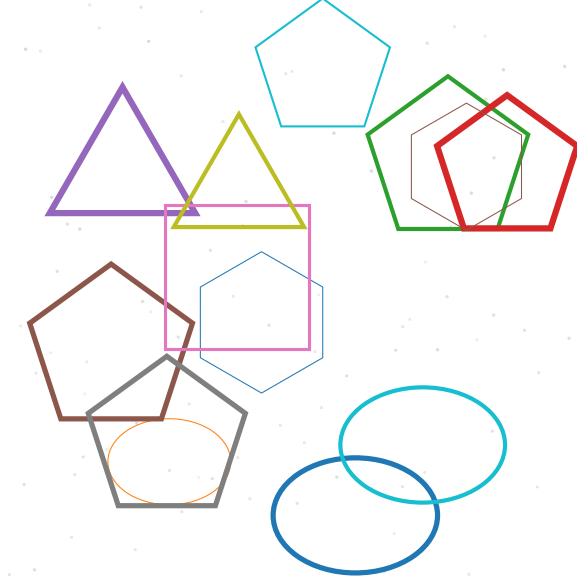[{"shape": "oval", "thickness": 2.5, "radius": 0.71, "center": [0.615, 0.107]}, {"shape": "hexagon", "thickness": 0.5, "radius": 0.61, "center": [0.453, 0.441]}, {"shape": "oval", "thickness": 0.5, "radius": 0.53, "center": [0.293, 0.2]}, {"shape": "pentagon", "thickness": 2, "radius": 0.73, "center": [0.776, 0.721]}, {"shape": "pentagon", "thickness": 3, "radius": 0.64, "center": [0.878, 0.707]}, {"shape": "triangle", "thickness": 3, "radius": 0.73, "center": [0.212, 0.703]}, {"shape": "hexagon", "thickness": 0.5, "radius": 0.55, "center": [0.808, 0.71]}, {"shape": "pentagon", "thickness": 2.5, "radius": 0.74, "center": [0.192, 0.394]}, {"shape": "square", "thickness": 1.5, "radius": 0.62, "center": [0.411, 0.52]}, {"shape": "pentagon", "thickness": 2.5, "radius": 0.72, "center": [0.289, 0.239]}, {"shape": "triangle", "thickness": 2, "radius": 0.65, "center": [0.414, 0.671]}, {"shape": "pentagon", "thickness": 1, "radius": 0.61, "center": [0.559, 0.879]}, {"shape": "oval", "thickness": 2, "radius": 0.71, "center": [0.732, 0.229]}]